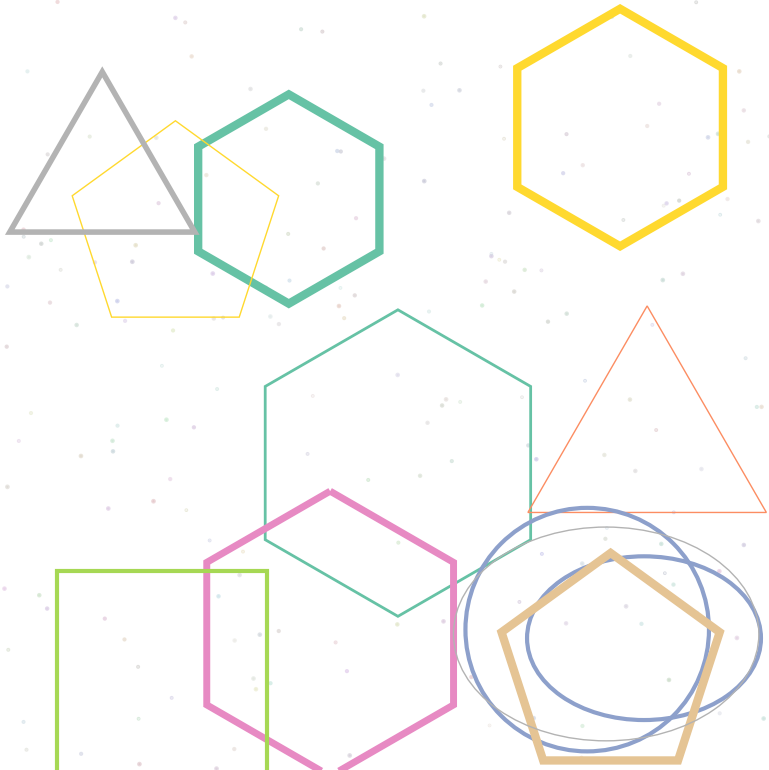[{"shape": "hexagon", "thickness": 3, "radius": 0.68, "center": [0.375, 0.742]}, {"shape": "hexagon", "thickness": 1, "radius": 1.0, "center": [0.517, 0.399]}, {"shape": "triangle", "thickness": 0.5, "radius": 0.89, "center": [0.84, 0.424]}, {"shape": "oval", "thickness": 1.5, "radius": 0.76, "center": [0.836, 0.171]}, {"shape": "circle", "thickness": 1.5, "radius": 0.79, "center": [0.763, 0.182]}, {"shape": "hexagon", "thickness": 2.5, "radius": 0.93, "center": [0.429, 0.177]}, {"shape": "square", "thickness": 1.5, "radius": 0.68, "center": [0.211, 0.123]}, {"shape": "pentagon", "thickness": 0.5, "radius": 0.7, "center": [0.228, 0.702]}, {"shape": "hexagon", "thickness": 3, "radius": 0.77, "center": [0.805, 0.834]}, {"shape": "pentagon", "thickness": 3, "radius": 0.74, "center": [0.793, 0.133]}, {"shape": "triangle", "thickness": 2, "radius": 0.69, "center": [0.133, 0.768]}, {"shape": "oval", "thickness": 0.5, "radius": 0.99, "center": [0.787, 0.177]}]